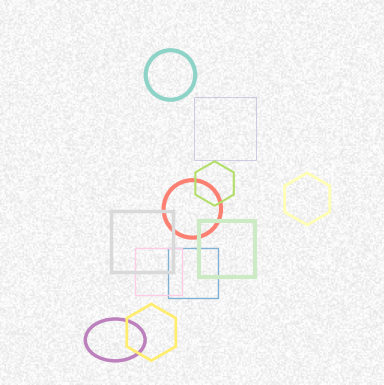[{"shape": "circle", "thickness": 3, "radius": 0.32, "center": [0.443, 0.805]}, {"shape": "hexagon", "thickness": 2, "radius": 0.34, "center": [0.798, 0.483]}, {"shape": "square", "thickness": 0.5, "radius": 0.41, "center": [0.584, 0.667]}, {"shape": "circle", "thickness": 3, "radius": 0.37, "center": [0.5, 0.457]}, {"shape": "square", "thickness": 1, "radius": 0.32, "center": [0.5, 0.29]}, {"shape": "hexagon", "thickness": 1.5, "radius": 0.29, "center": [0.557, 0.523]}, {"shape": "square", "thickness": 1, "radius": 0.3, "center": [0.412, 0.295]}, {"shape": "square", "thickness": 2.5, "radius": 0.4, "center": [0.369, 0.372]}, {"shape": "oval", "thickness": 2.5, "radius": 0.39, "center": [0.299, 0.117]}, {"shape": "square", "thickness": 3, "radius": 0.36, "center": [0.59, 0.354]}, {"shape": "hexagon", "thickness": 2, "radius": 0.37, "center": [0.393, 0.137]}]